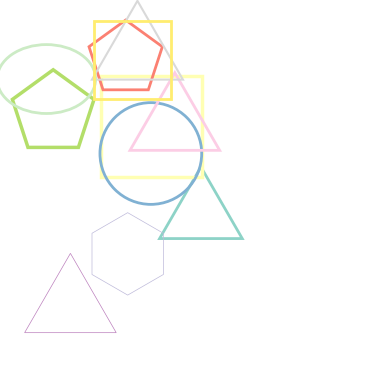[{"shape": "triangle", "thickness": 2, "radius": 0.62, "center": [0.522, 0.442]}, {"shape": "square", "thickness": 2.5, "radius": 0.65, "center": [0.394, 0.671]}, {"shape": "hexagon", "thickness": 0.5, "radius": 0.54, "center": [0.332, 0.341]}, {"shape": "pentagon", "thickness": 2, "radius": 0.5, "center": [0.326, 0.848]}, {"shape": "circle", "thickness": 2, "radius": 0.66, "center": [0.392, 0.601]}, {"shape": "pentagon", "thickness": 2.5, "radius": 0.56, "center": [0.138, 0.707]}, {"shape": "triangle", "thickness": 2, "radius": 0.67, "center": [0.454, 0.677]}, {"shape": "triangle", "thickness": 1.5, "radius": 0.68, "center": [0.357, 0.861]}, {"shape": "triangle", "thickness": 0.5, "radius": 0.69, "center": [0.183, 0.205]}, {"shape": "oval", "thickness": 2, "radius": 0.64, "center": [0.121, 0.795]}, {"shape": "square", "thickness": 2, "radius": 0.5, "center": [0.344, 0.844]}]